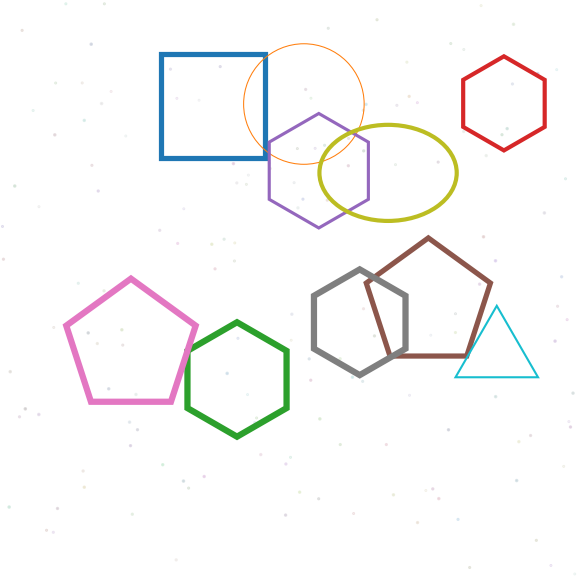[{"shape": "square", "thickness": 2.5, "radius": 0.45, "center": [0.369, 0.816]}, {"shape": "circle", "thickness": 0.5, "radius": 0.52, "center": [0.526, 0.819]}, {"shape": "hexagon", "thickness": 3, "radius": 0.5, "center": [0.41, 0.342]}, {"shape": "hexagon", "thickness": 2, "radius": 0.41, "center": [0.873, 0.82]}, {"shape": "hexagon", "thickness": 1.5, "radius": 0.5, "center": [0.552, 0.704]}, {"shape": "pentagon", "thickness": 2.5, "radius": 0.57, "center": [0.742, 0.474]}, {"shape": "pentagon", "thickness": 3, "radius": 0.59, "center": [0.227, 0.399]}, {"shape": "hexagon", "thickness": 3, "radius": 0.46, "center": [0.623, 0.441]}, {"shape": "oval", "thickness": 2, "radius": 0.59, "center": [0.672, 0.7]}, {"shape": "triangle", "thickness": 1, "radius": 0.41, "center": [0.86, 0.387]}]